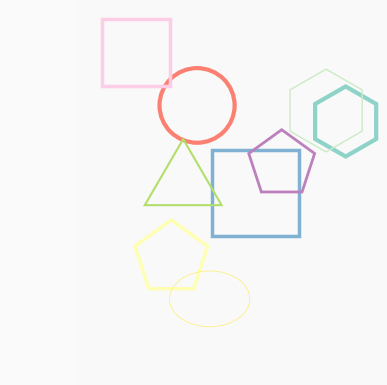[{"shape": "hexagon", "thickness": 3, "radius": 0.45, "center": [0.892, 0.684]}, {"shape": "pentagon", "thickness": 2.5, "radius": 0.49, "center": [0.442, 0.33]}, {"shape": "circle", "thickness": 3, "radius": 0.48, "center": [0.509, 0.726]}, {"shape": "square", "thickness": 2.5, "radius": 0.56, "center": [0.66, 0.499]}, {"shape": "triangle", "thickness": 1.5, "radius": 0.57, "center": [0.473, 0.524]}, {"shape": "square", "thickness": 2.5, "radius": 0.44, "center": [0.352, 0.864]}, {"shape": "pentagon", "thickness": 2, "radius": 0.45, "center": [0.727, 0.574]}, {"shape": "hexagon", "thickness": 1, "radius": 0.54, "center": [0.841, 0.713]}, {"shape": "oval", "thickness": 0.5, "radius": 0.52, "center": [0.541, 0.224]}]